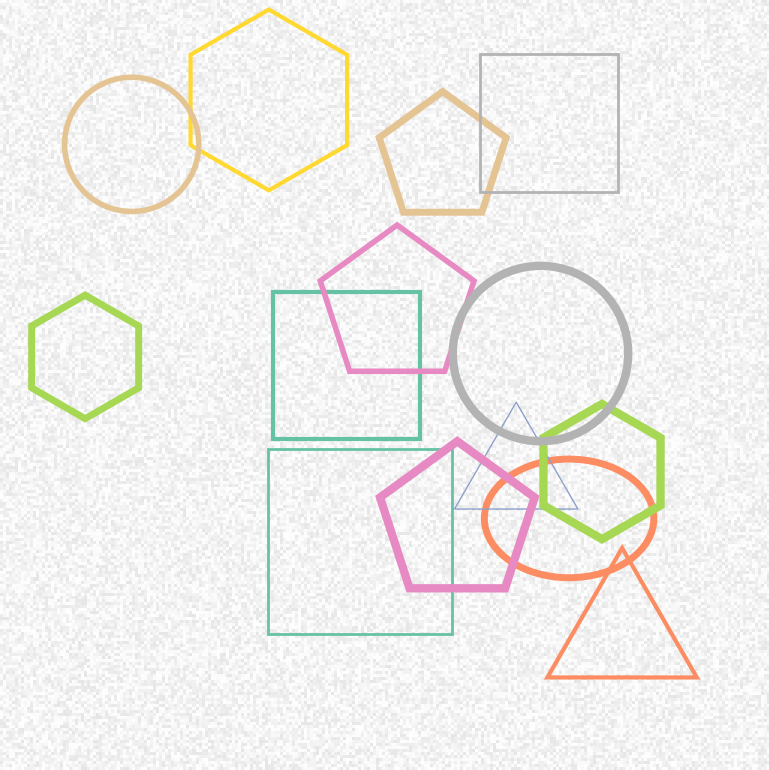[{"shape": "square", "thickness": 1, "radius": 0.6, "center": [0.468, 0.297]}, {"shape": "square", "thickness": 1.5, "radius": 0.48, "center": [0.45, 0.525]}, {"shape": "triangle", "thickness": 1.5, "radius": 0.56, "center": [0.808, 0.176]}, {"shape": "oval", "thickness": 2.5, "radius": 0.55, "center": [0.739, 0.327]}, {"shape": "triangle", "thickness": 0.5, "radius": 0.46, "center": [0.67, 0.385]}, {"shape": "pentagon", "thickness": 3, "radius": 0.53, "center": [0.594, 0.321]}, {"shape": "pentagon", "thickness": 2, "radius": 0.52, "center": [0.516, 0.603]}, {"shape": "hexagon", "thickness": 3, "radius": 0.44, "center": [0.782, 0.388]}, {"shape": "hexagon", "thickness": 2.5, "radius": 0.4, "center": [0.111, 0.536]}, {"shape": "hexagon", "thickness": 1.5, "radius": 0.59, "center": [0.349, 0.87]}, {"shape": "pentagon", "thickness": 2.5, "radius": 0.43, "center": [0.575, 0.794]}, {"shape": "circle", "thickness": 2, "radius": 0.44, "center": [0.171, 0.812]}, {"shape": "circle", "thickness": 3, "radius": 0.57, "center": [0.702, 0.541]}, {"shape": "square", "thickness": 1, "radius": 0.45, "center": [0.713, 0.84]}]